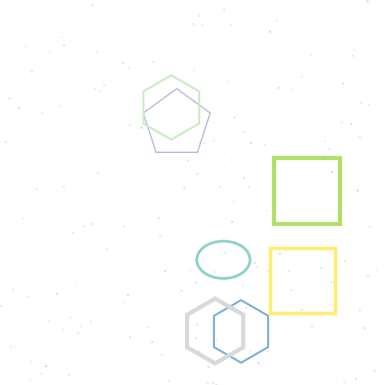[{"shape": "oval", "thickness": 2, "radius": 0.35, "center": [0.58, 0.325]}, {"shape": "pentagon", "thickness": 1, "radius": 0.46, "center": [0.459, 0.678]}, {"shape": "hexagon", "thickness": 1.5, "radius": 0.41, "center": [0.626, 0.139]}, {"shape": "square", "thickness": 3, "radius": 0.43, "center": [0.797, 0.504]}, {"shape": "hexagon", "thickness": 3, "radius": 0.42, "center": [0.559, 0.14]}, {"shape": "hexagon", "thickness": 1.5, "radius": 0.42, "center": [0.445, 0.721]}, {"shape": "square", "thickness": 2.5, "radius": 0.42, "center": [0.786, 0.271]}]